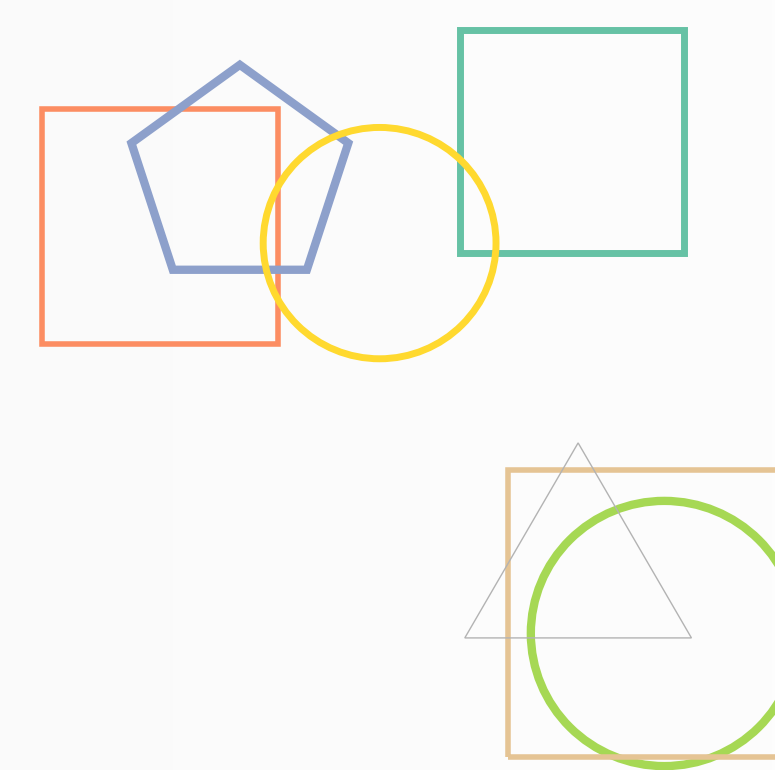[{"shape": "square", "thickness": 2.5, "radius": 0.72, "center": [0.738, 0.816]}, {"shape": "square", "thickness": 2, "radius": 0.76, "center": [0.206, 0.706]}, {"shape": "pentagon", "thickness": 3, "radius": 0.74, "center": [0.309, 0.769]}, {"shape": "circle", "thickness": 3, "radius": 0.86, "center": [0.857, 0.177]}, {"shape": "circle", "thickness": 2.5, "radius": 0.75, "center": [0.49, 0.684]}, {"shape": "square", "thickness": 2, "radius": 0.93, "center": [0.841, 0.203]}, {"shape": "triangle", "thickness": 0.5, "radius": 0.84, "center": [0.746, 0.256]}]